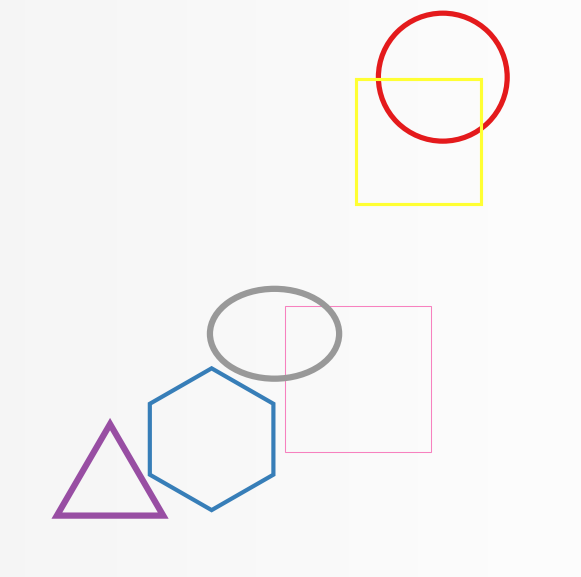[{"shape": "circle", "thickness": 2.5, "radius": 0.55, "center": [0.762, 0.866]}, {"shape": "hexagon", "thickness": 2, "radius": 0.61, "center": [0.364, 0.239]}, {"shape": "triangle", "thickness": 3, "radius": 0.53, "center": [0.189, 0.159]}, {"shape": "square", "thickness": 1.5, "radius": 0.54, "center": [0.721, 0.754]}, {"shape": "square", "thickness": 0.5, "radius": 0.63, "center": [0.617, 0.343]}, {"shape": "oval", "thickness": 3, "radius": 0.56, "center": [0.472, 0.421]}]